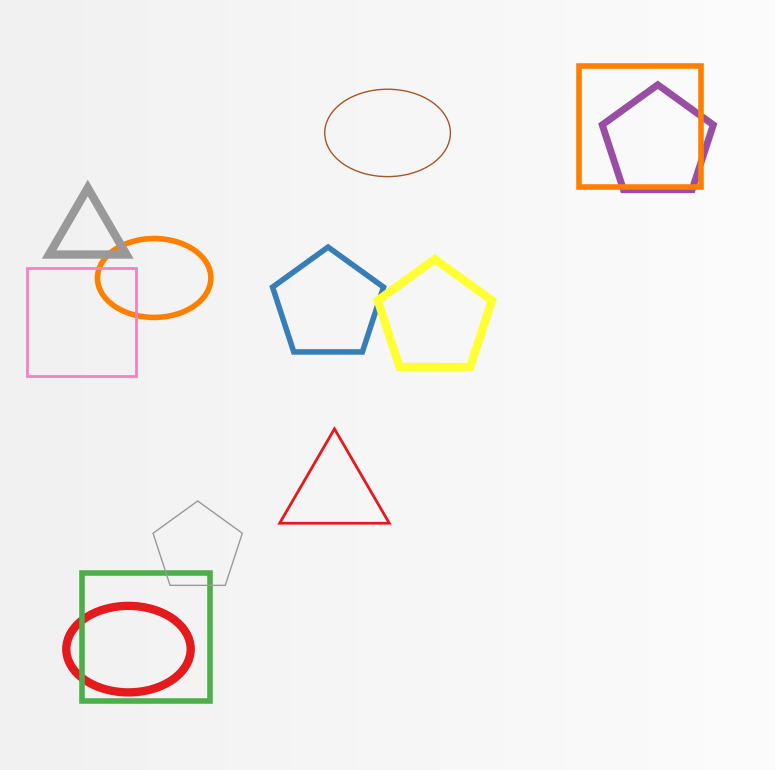[{"shape": "triangle", "thickness": 1, "radius": 0.41, "center": [0.432, 0.361]}, {"shape": "oval", "thickness": 3, "radius": 0.4, "center": [0.166, 0.157]}, {"shape": "pentagon", "thickness": 2, "radius": 0.38, "center": [0.423, 0.604]}, {"shape": "square", "thickness": 2, "radius": 0.41, "center": [0.188, 0.173]}, {"shape": "pentagon", "thickness": 2.5, "radius": 0.38, "center": [0.849, 0.815]}, {"shape": "oval", "thickness": 2, "radius": 0.37, "center": [0.199, 0.639]}, {"shape": "square", "thickness": 2, "radius": 0.39, "center": [0.826, 0.836]}, {"shape": "pentagon", "thickness": 3, "radius": 0.39, "center": [0.561, 0.586]}, {"shape": "oval", "thickness": 0.5, "radius": 0.41, "center": [0.5, 0.827]}, {"shape": "square", "thickness": 1, "radius": 0.35, "center": [0.105, 0.582]}, {"shape": "pentagon", "thickness": 0.5, "radius": 0.3, "center": [0.255, 0.289]}, {"shape": "triangle", "thickness": 3, "radius": 0.29, "center": [0.113, 0.698]}]